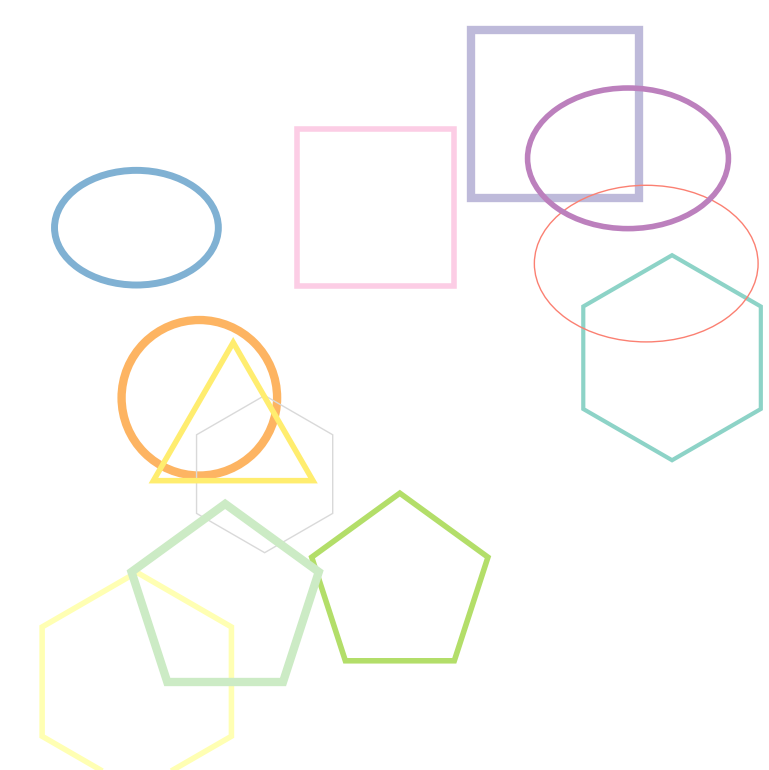[{"shape": "hexagon", "thickness": 1.5, "radius": 0.67, "center": [0.873, 0.535]}, {"shape": "hexagon", "thickness": 2, "radius": 0.71, "center": [0.178, 0.115]}, {"shape": "square", "thickness": 3, "radius": 0.54, "center": [0.72, 0.852]}, {"shape": "oval", "thickness": 0.5, "radius": 0.73, "center": [0.839, 0.658]}, {"shape": "oval", "thickness": 2.5, "radius": 0.53, "center": [0.177, 0.704]}, {"shape": "circle", "thickness": 3, "radius": 0.5, "center": [0.259, 0.483]}, {"shape": "pentagon", "thickness": 2, "radius": 0.6, "center": [0.519, 0.239]}, {"shape": "square", "thickness": 2, "radius": 0.51, "center": [0.488, 0.731]}, {"shape": "hexagon", "thickness": 0.5, "radius": 0.51, "center": [0.344, 0.384]}, {"shape": "oval", "thickness": 2, "radius": 0.65, "center": [0.816, 0.794]}, {"shape": "pentagon", "thickness": 3, "radius": 0.64, "center": [0.292, 0.218]}, {"shape": "triangle", "thickness": 2, "radius": 0.6, "center": [0.303, 0.436]}]